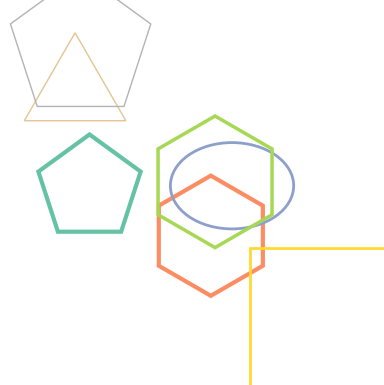[{"shape": "pentagon", "thickness": 3, "radius": 0.7, "center": [0.233, 0.511]}, {"shape": "hexagon", "thickness": 3, "radius": 0.78, "center": [0.548, 0.388]}, {"shape": "oval", "thickness": 2, "radius": 0.8, "center": [0.603, 0.518]}, {"shape": "hexagon", "thickness": 2.5, "radius": 0.85, "center": [0.559, 0.528]}, {"shape": "square", "thickness": 2, "radius": 0.94, "center": [0.836, 0.167]}, {"shape": "triangle", "thickness": 1, "radius": 0.76, "center": [0.195, 0.763]}, {"shape": "pentagon", "thickness": 1, "radius": 0.96, "center": [0.209, 0.879]}]